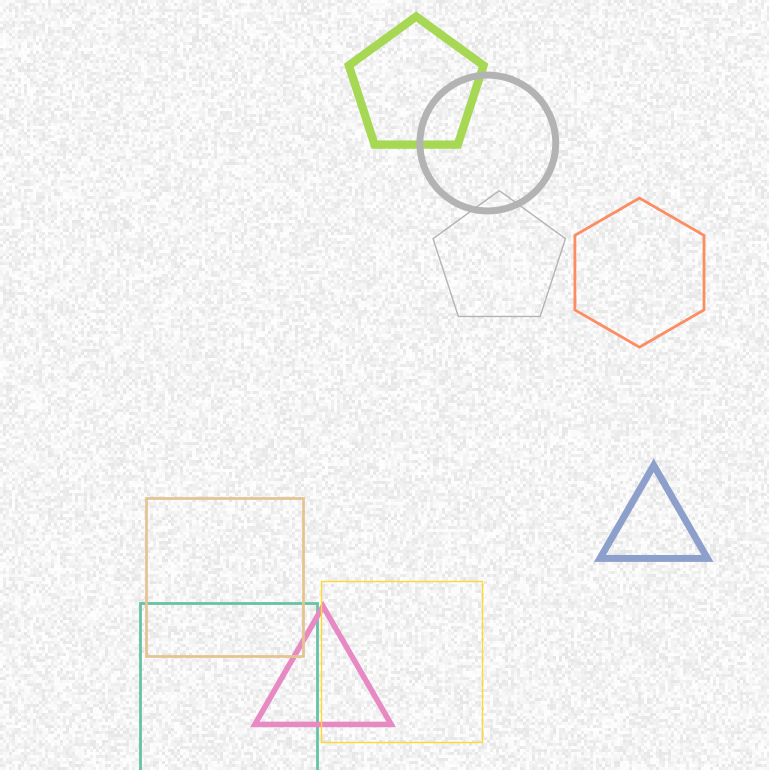[{"shape": "square", "thickness": 1, "radius": 0.57, "center": [0.296, 0.102]}, {"shape": "hexagon", "thickness": 1, "radius": 0.48, "center": [0.83, 0.646]}, {"shape": "triangle", "thickness": 2.5, "radius": 0.4, "center": [0.849, 0.315]}, {"shape": "triangle", "thickness": 2, "radius": 0.51, "center": [0.42, 0.11]}, {"shape": "pentagon", "thickness": 3, "radius": 0.46, "center": [0.541, 0.887]}, {"shape": "square", "thickness": 0.5, "radius": 0.52, "center": [0.522, 0.141]}, {"shape": "square", "thickness": 1, "radius": 0.51, "center": [0.292, 0.251]}, {"shape": "circle", "thickness": 2.5, "radius": 0.44, "center": [0.634, 0.814]}, {"shape": "pentagon", "thickness": 0.5, "radius": 0.45, "center": [0.648, 0.662]}]